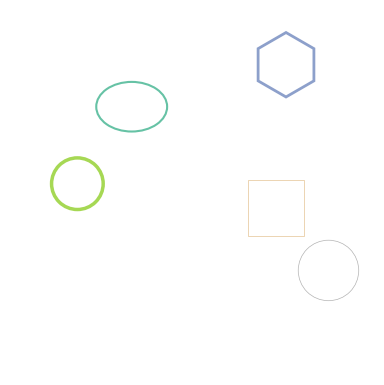[{"shape": "oval", "thickness": 1.5, "radius": 0.46, "center": [0.342, 0.723]}, {"shape": "hexagon", "thickness": 2, "radius": 0.42, "center": [0.743, 0.832]}, {"shape": "circle", "thickness": 2.5, "radius": 0.34, "center": [0.201, 0.523]}, {"shape": "square", "thickness": 0.5, "radius": 0.36, "center": [0.717, 0.46]}, {"shape": "circle", "thickness": 0.5, "radius": 0.39, "center": [0.853, 0.298]}]